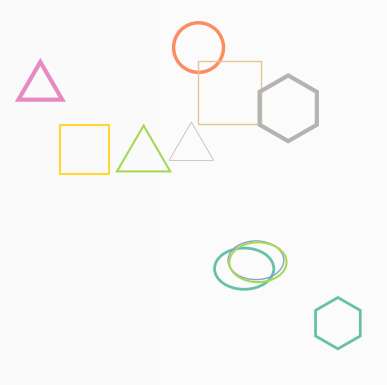[{"shape": "hexagon", "thickness": 2, "radius": 0.33, "center": [0.872, 0.161]}, {"shape": "oval", "thickness": 2, "radius": 0.38, "center": [0.63, 0.302]}, {"shape": "circle", "thickness": 2.5, "radius": 0.32, "center": [0.512, 0.876]}, {"shape": "oval", "thickness": 1, "radius": 0.36, "center": [0.661, 0.324]}, {"shape": "triangle", "thickness": 3, "radius": 0.33, "center": [0.104, 0.774]}, {"shape": "oval", "thickness": 1.5, "radius": 0.37, "center": [0.666, 0.319]}, {"shape": "triangle", "thickness": 1.5, "radius": 0.4, "center": [0.371, 0.594]}, {"shape": "square", "thickness": 1.5, "radius": 0.32, "center": [0.218, 0.611]}, {"shape": "square", "thickness": 1, "radius": 0.41, "center": [0.592, 0.76]}, {"shape": "triangle", "thickness": 0.5, "radius": 0.33, "center": [0.494, 0.617]}, {"shape": "hexagon", "thickness": 3, "radius": 0.43, "center": [0.744, 0.719]}]